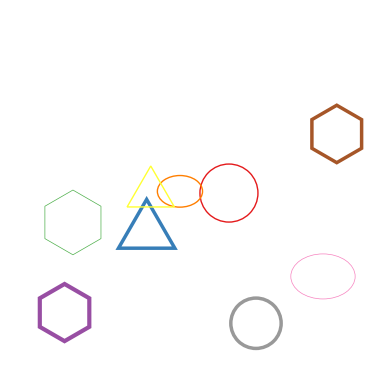[{"shape": "circle", "thickness": 1, "radius": 0.38, "center": [0.595, 0.499]}, {"shape": "triangle", "thickness": 2.5, "radius": 0.42, "center": [0.381, 0.398]}, {"shape": "hexagon", "thickness": 0.5, "radius": 0.42, "center": [0.189, 0.422]}, {"shape": "hexagon", "thickness": 3, "radius": 0.37, "center": [0.168, 0.188]}, {"shape": "oval", "thickness": 1, "radius": 0.29, "center": [0.467, 0.503]}, {"shape": "triangle", "thickness": 1, "radius": 0.35, "center": [0.392, 0.498]}, {"shape": "hexagon", "thickness": 2.5, "radius": 0.37, "center": [0.875, 0.652]}, {"shape": "oval", "thickness": 0.5, "radius": 0.42, "center": [0.839, 0.282]}, {"shape": "circle", "thickness": 2.5, "radius": 0.33, "center": [0.665, 0.16]}]